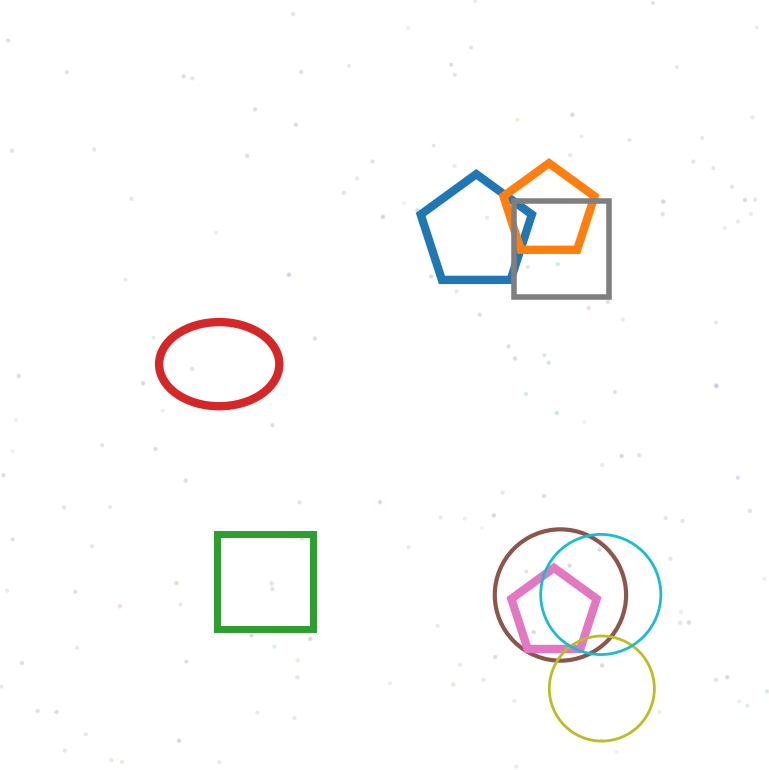[{"shape": "pentagon", "thickness": 3, "radius": 0.38, "center": [0.619, 0.698]}, {"shape": "pentagon", "thickness": 3, "radius": 0.31, "center": [0.713, 0.726]}, {"shape": "square", "thickness": 2.5, "radius": 0.31, "center": [0.344, 0.245]}, {"shape": "oval", "thickness": 3, "radius": 0.39, "center": [0.285, 0.527]}, {"shape": "circle", "thickness": 1.5, "radius": 0.43, "center": [0.728, 0.227]}, {"shape": "pentagon", "thickness": 3, "radius": 0.29, "center": [0.719, 0.204]}, {"shape": "square", "thickness": 2, "radius": 0.31, "center": [0.729, 0.677]}, {"shape": "circle", "thickness": 1, "radius": 0.34, "center": [0.782, 0.106]}, {"shape": "circle", "thickness": 1, "radius": 0.39, "center": [0.78, 0.228]}]